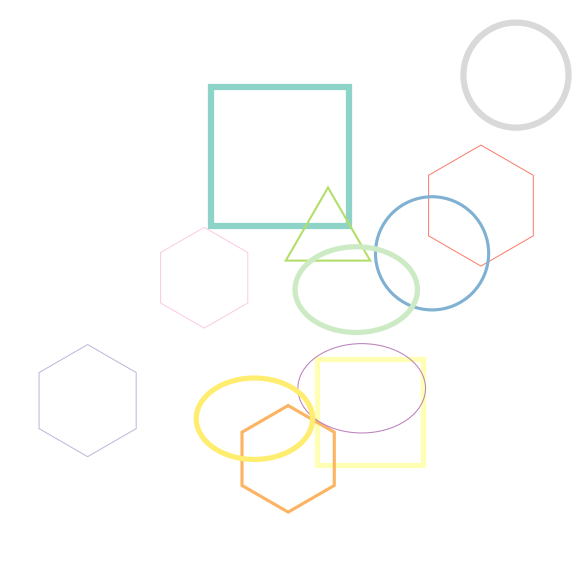[{"shape": "square", "thickness": 3, "radius": 0.6, "center": [0.485, 0.728]}, {"shape": "square", "thickness": 2.5, "radius": 0.46, "center": [0.64, 0.285]}, {"shape": "hexagon", "thickness": 0.5, "radius": 0.49, "center": [0.152, 0.305]}, {"shape": "hexagon", "thickness": 0.5, "radius": 0.52, "center": [0.833, 0.643]}, {"shape": "circle", "thickness": 1.5, "radius": 0.49, "center": [0.748, 0.56]}, {"shape": "hexagon", "thickness": 1.5, "radius": 0.46, "center": [0.499, 0.205]}, {"shape": "triangle", "thickness": 1, "radius": 0.42, "center": [0.568, 0.59]}, {"shape": "hexagon", "thickness": 0.5, "radius": 0.44, "center": [0.354, 0.518]}, {"shape": "circle", "thickness": 3, "radius": 0.45, "center": [0.893, 0.869]}, {"shape": "oval", "thickness": 0.5, "radius": 0.55, "center": [0.626, 0.327]}, {"shape": "oval", "thickness": 2.5, "radius": 0.53, "center": [0.617, 0.498]}, {"shape": "oval", "thickness": 2.5, "radius": 0.5, "center": [0.441, 0.274]}]